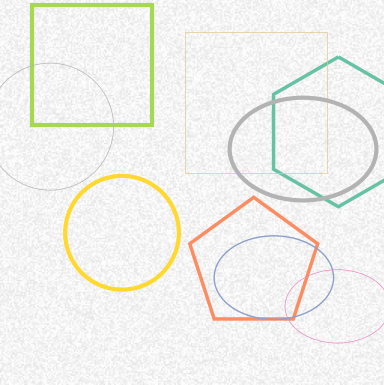[{"shape": "hexagon", "thickness": 2.5, "radius": 0.97, "center": [0.879, 0.658]}, {"shape": "pentagon", "thickness": 2.5, "radius": 0.87, "center": [0.659, 0.313]}, {"shape": "oval", "thickness": 1, "radius": 0.78, "center": [0.711, 0.279]}, {"shape": "oval", "thickness": 0.5, "radius": 0.68, "center": [0.876, 0.204]}, {"shape": "square", "thickness": 3, "radius": 0.78, "center": [0.238, 0.832]}, {"shape": "circle", "thickness": 3, "radius": 0.74, "center": [0.317, 0.395]}, {"shape": "square", "thickness": 0.5, "radius": 0.92, "center": [0.665, 0.734]}, {"shape": "circle", "thickness": 0.5, "radius": 0.83, "center": [0.13, 0.671]}, {"shape": "oval", "thickness": 3, "radius": 0.95, "center": [0.787, 0.613]}]